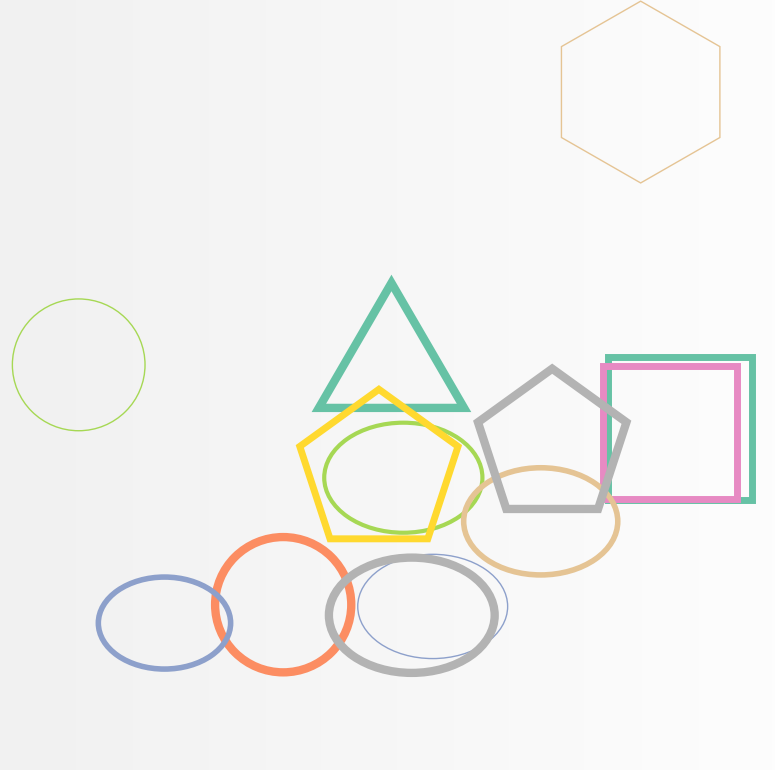[{"shape": "square", "thickness": 2.5, "radius": 0.46, "center": [0.878, 0.443]}, {"shape": "triangle", "thickness": 3, "radius": 0.54, "center": [0.505, 0.524]}, {"shape": "circle", "thickness": 3, "radius": 0.44, "center": [0.365, 0.215]}, {"shape": "oval", "thickness": 0.5, "radius": 0.48, "center": [0.558, 0.212]}, {"shape": "oval", "thickness": 2, "radius": 0.43, "center": [0.212, 0.191]}, {"shape": "square", "thickness": 2.5, "radius": 0.43, "center": [0.864, 0.438]}, {"shape": "oval", "thickness": 1.5, "radius": 0.51, "center": [0.52, 0.38]}, {"shape": "circle", "thickness": 0.5, "radius": 0.43, "center": [0.102, 0.526]}, {"shape": "pentagon", "thickness": 2.5, "radius": 0.54, "center": [0.489, 0.387]}, {"shape": "oval", "thickness": 2, "radius": 0.5, "center": [0.698, 0.323]}, {"shape": "hexagon", "thickness": 0.5, "radius": 0.59, "center": [0.827, 0.88]}, {"shape": "pentagon", "thickness": 3, "radius": 0.5, "center": [0.713, 0.42]}, {"shape": "oval", "thickness": 3, "radius": 0.53, "center": [0.531, 0.201]}]